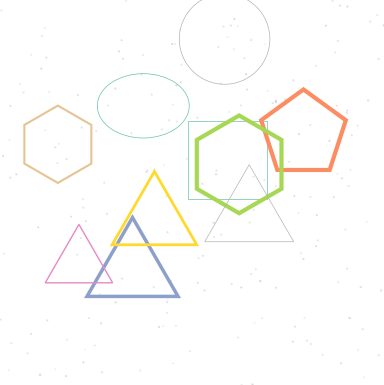[{"shape": "square", "thickness": 0.5, "radius": 0.51, "center": [0.591, 0.584]}, {"shape": "oval", "thickness": 0.5, "radius": 0.6, "center": [0.372, 0.725]}, {"shape": "pentagon", "thickness": 3, "radius": 0.58, "center": [0.788, 0.652]}, {"shape": "triangle", "thickness": 2.5, "radius": 0.68, "center": [0.344, 0.298]}, {"shape": "triangle", "thickness": 1, "radius": 0.51, "center": [0.205, 0.316]}, {"shape": "hexagon", "thickness": 3, "radius": 0.63, "center": [0.621, 0.573]}, {"shape": "triangle", "thickness": 2, "radius": 0.63, "center": [0.401, 0.428]}, {"shape": "hexagon", "thickness": 1.5, "radius": 0.5, "center": [0.15, 0.625]}, {"shape": "triangle", "thickness": 0.5, "radius": 0.67, "center": [0.647, 0.439]}, {"shape": "circle", "thickness": 0.5, "radius": 0.59, "center": [0.583, 0.899]}]